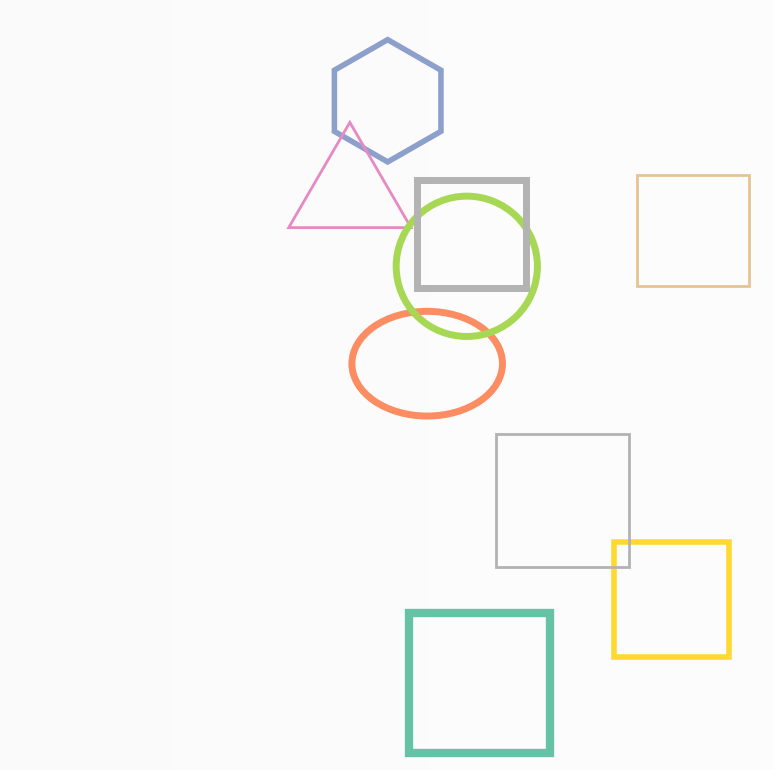[{"shape": "square", "thickness": 3, "radius": 0.46, "center": [0.619, 0.113]}, {"shape": "oval", "thickness": 2.5, "radius": 0.49, "center": [0.551, 0.528]}, {"shape": "hexagon", "thickness": 2, "radius": 0.4, "center": [0.5, 0.869]}, {"shape": "triangle", "thickness": 1, "radius": 0.46, "center": [0.451, 0.75]}, {"shape": "circle", "thickness": 2.5, "radius": 0.46, "center": [0.602, 0.654]}, {"shape": "square", "thickness": 2, "radius": 0.37, "center": [0.867, 0.222]}, {"shape": "square", "thickness": 1, "radius": 0.36, "center": [0.894, 0.701]}, {"shape": "square", "thickness": 1, "radius": 0.43, "center": [0.726, 0.35]}, {"shape": "square", "thickness": 2.5, "radius": 0.35, "center": [0.609, 0.696]}]